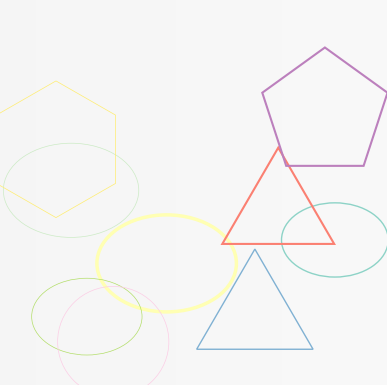[{"shape": "oval", "thickness": 1, "radius": 0.69, "center": [0.864, 0.377]}, {"shape": "oval", "thickness": 2.5, "radius": 0.9, "center": [0.43, 0.316]}, {"shape": "triangle", "thickness": 1.5, "radius": 0.83, "center": [0.718, 0.45]}, {"shape": "triangle", "thickness": 1, "radius": 0.87, "center": [0.658, 0.18]}, {"shape": "oval", "thickness": 0.5, "radius": 0.71, "center": [0.224, 0.178]}, {"shape": "circle", "thickness": 0.5, "radius": 0.72, "center": [0.292, 0.112]}, {"shape": "pentagon", "thickness": 1.5, "radius": 0.85, "center": [0.838, 0.707]}, {"shape": "oval", "thickness": 0.5, "radius": 0.87, "center": [0.183, 0.506]}, {"shape": "hexagon", "thickness": 0.5, "radius": 0.89, "center": [0.144, 0.612]}]